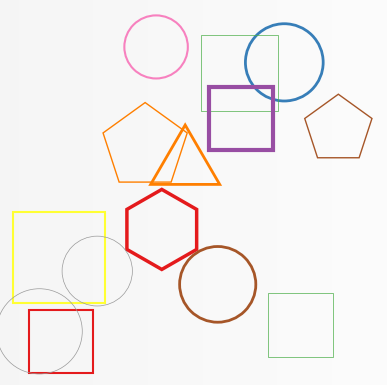[{"shape": "hexagon", "thickness": 2.5, "radius": 0.52, "center": [0.417, 0.404]}, {"shape": "square", "thickness": 1.5, "radius": 0.41, "center": [0.158, 0.113]}, {"shape": "circle", "thickness": 2, "radius": 0.5, "center": [0.734, 0.838]}, {"shape": "square", "thickness": 0.5, "radius": 0.42, "center": [0.775, 0.157]}, {"shape": "square", "thickness": 0.5, "radius": 0.5, "center": [0.618, 0.81]}, {"shape": "square", "thickness": 3, "radius": 0.41, "center": [0.622, 0.693]}, {"shape": "pentagon", "thickness": 1, "radius": 0.57, "center": [0.375, 0.619]}, {"shape": "triangle", "thickness": 2, "radius": 0.51, "center": [0.478, 0.572]}, {"shape": "square", "thickness": 1.5, "radius": 0.59, "center": [0.153, 0.332]}, {"shape": "pentagon", "thickness": 1, "radius": 0.46, "center": [0.873, 0.664]}, {"shape": "circle", "thickness": 2, "radius": 0.49, "center": [0.562, 0.261]}, {"shape": "circle", "thickness": 1.5, "radius": 0.41, "center": [0.403, 0.878]}, {"shape": "circle", "thickness": 0.5, "radius": 0.55, "center": [0.102, 0.139]}, {"shape": "circle", "thickness": 0.5, "radius": 0.45, "center": [0.251, 0.296]}]